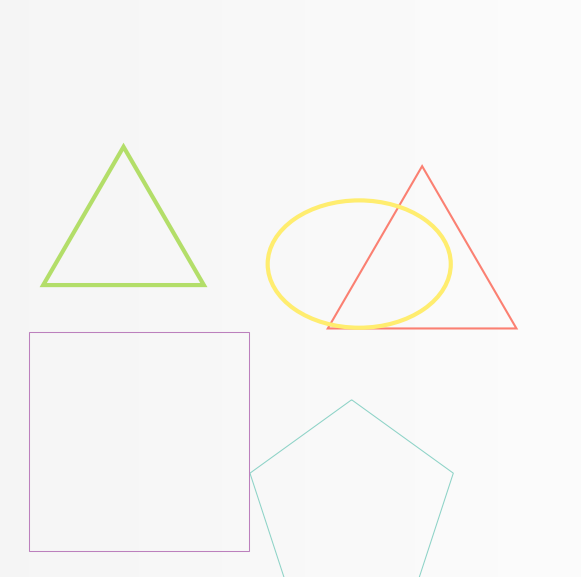[{"shape": "pentagon", "thickness": 0.5, "radius": 0.92, "center": [0.605, 0.123]}, {"shape": "triangle", "thickness": 1, "radius": 0.94, "center": [0.726, 0.524]}, {"shape": "triangle", "thickness": 2, "radius": 0.8, "center": [0.213, 0.585]}, {"shape": "square", "thickness": 0.5, "radius": 0.95, "center": [0.239, 0.234]}, {"shape": "oval", "thickness": 2, "radius": 0.79, "center": [0.618, 0.542]}]